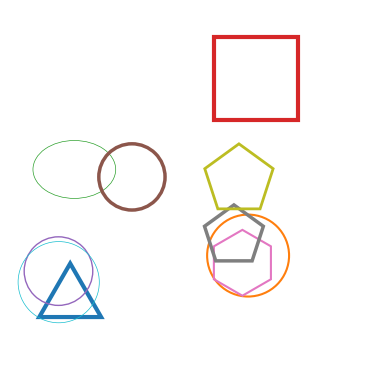[{"shape": "triangle", "thickness": 3, "radius": 0.46, "center": [0.182, 0.223]}, {"shape": "circle", "thickness": 1.5, "radius": 0.53, "center": [0.644, 0.336]}, {"shape": "oval", "thickness": 0.5, "radius": 0.54, "center": [0.193, 0.56]}, {"shape": "square", "thickness": 3, "radius": 0.54, "center": [0.665, 0.796]}, {"shape": "circle", "thickness": 1, "radius": 0.45, "center": [0.152, 0.296]}, {"shape": "circle", "thickness": 2.5, "radius": 0.43, "center": [0.343, 0.54]}, {"shape": "hexagon", "thickness": 1.5, "radius": 0.43, "center": [0.63, 0.317]}, {"shape": "pentagon", "thickness": 2.5, "radius": 0.4, "center": [0.608, 0.387]}, {"shape": "pentagon", "thickness": 2, "radius": 0.47, "center": [0.621, 0.533]}, {"shape": "circle", "thickness": 0.5, "radius": 0.53, "center": [0.152, 0.267]}]